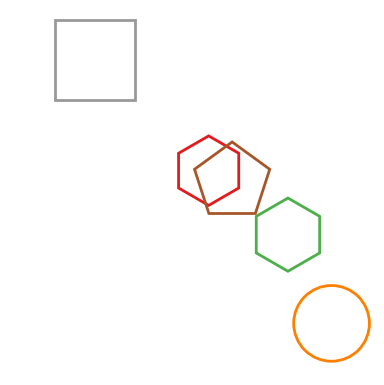[{"shape": "hexagon", "thickness": 2, "radius": 0.45, "center": [0.542, 0.557]}, {"shape": "hexagon", "thickness": 2, "radius": 0.48, "center": [0.748, 0.391]}, {"shape": "circle", "thickness": 2, "radius": 0.49, "center": [0.861, 0.16]}, {"shape": "pentagon", "thickness": 2, "radius": 0.51, "center": [0.603, 0.529]}, {"shape": "square", "thickness": 2, "radius": 0.52, "center": [0.247, 0.844]}]